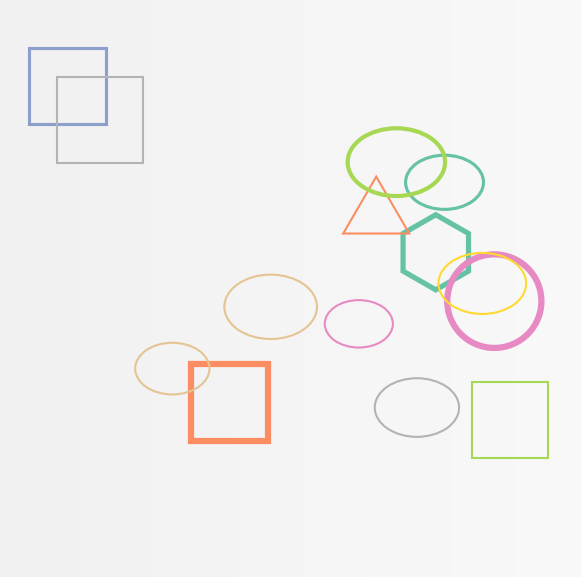[{"shape": "hexagon", "thickness": 2.5, "radius": 0.33, "center": [0.75, 0.562]}, {"shape": "oval", "thickness": 1.5, "radius": 0.34, "center": [0.765, 0.683]}, {"shape": "square", "thickness": 3, "radius": 0.33, "center": [0.395, 0.303]}, {"shape": "triangle", "thickness": 1, "radius": 0.33, "center": [0.647, 0.628]}, {"shape": "square", "thickness": 1.5, "radius": 0.33, "center": [0.116, 0.851]}, {"shape": "circle", "thickness": 3, "radius": 0.41, "center": [0.85, 0.478]}, {"shape": "oval", "thickness": 1, "radius": 0.29, "center": [0.617, 0.438]}, {"shape": "oval", "thickness": 2, "radius": 0.42, "center": [0.682, 0.718]}, {"shape": "square", "thickness": 1, "radius": 0.33, "center": [0.877, 0.272]}, {"shape": "oval", "thickness": 1, "radius": 0.38, "center": [0.83, 0.508]}, {"shape": "oval", "thickness": 1, "radius": 0.4, "center": [0.466, 0.468]}, {"shape": "oval", "thickness": 1, "radius": 0.32, "center": [0.297, 0.361]}, {"shape": "square", "thickness": 1, "radius": 0.37, "center": [0.172, 0.791]}, {"shape": "oval", "thickness": 1, "radius": 0.36, "center": [0.717, 0.293]}]